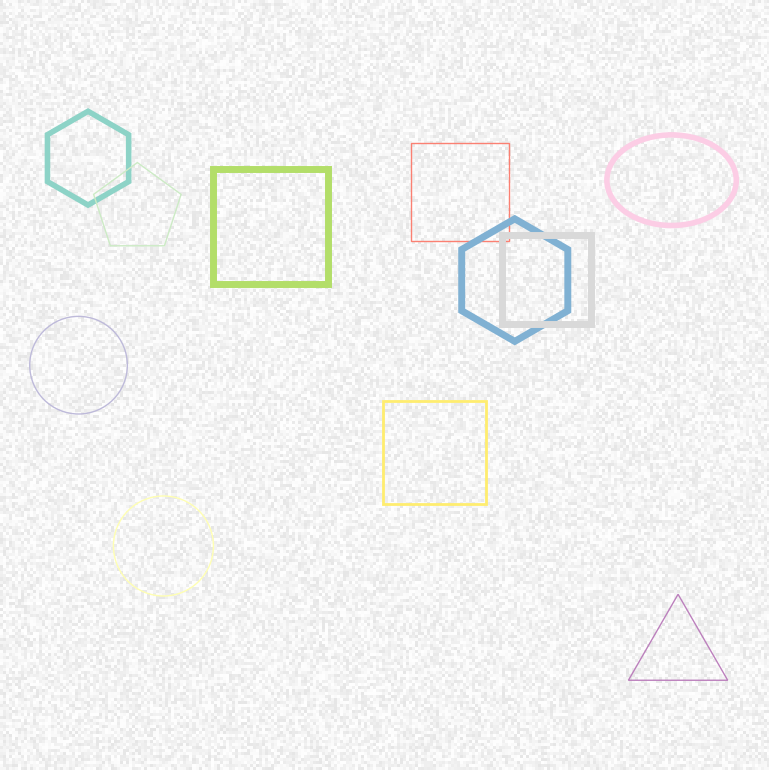[{"shape": "hexagon", "thickness": 2, "radius": 0.3, "center": [0.114, 0.795]}, {"shape": "circle", "thickness": 0.5, "radius": 0.32, "center": [0.212, 0.291]}, {"shape": "circle", "thickness": 0.5, "radius": 0.32, "center": [0.102, 0.526]}, {"shape": "square", "thickness": 0.5, "radius": 0.32, "center": [0.598, 0.751]}, {"shape": "hexagon", "thickness": 2.5, "radius": 0.4, "center": [0.669, 0.636]}, {"shape": "square", "thickness": 2.5, "radius": 0.38, "center": [0.351, 0.706]}, {"shape": "oval", "thickness": 2, "radius": 0.42, "center": [0.872, 0.766]}, {"shape": "square", "thickness": 2.5, "radius": 0.29, "center": [0.71, 0.637]}, {"shape": "triangle", "thickness": 0.5, "radius": 0.37, "center": [0.881, 0.154]}, {"shape": "pentagon", "thickness": 0.5, "radius": 0.3, "center": [0.178, 0.729]}, {"shape": "square", "thickness": 1, "radius": 0.33, "center": [0.564, 0.412]}]